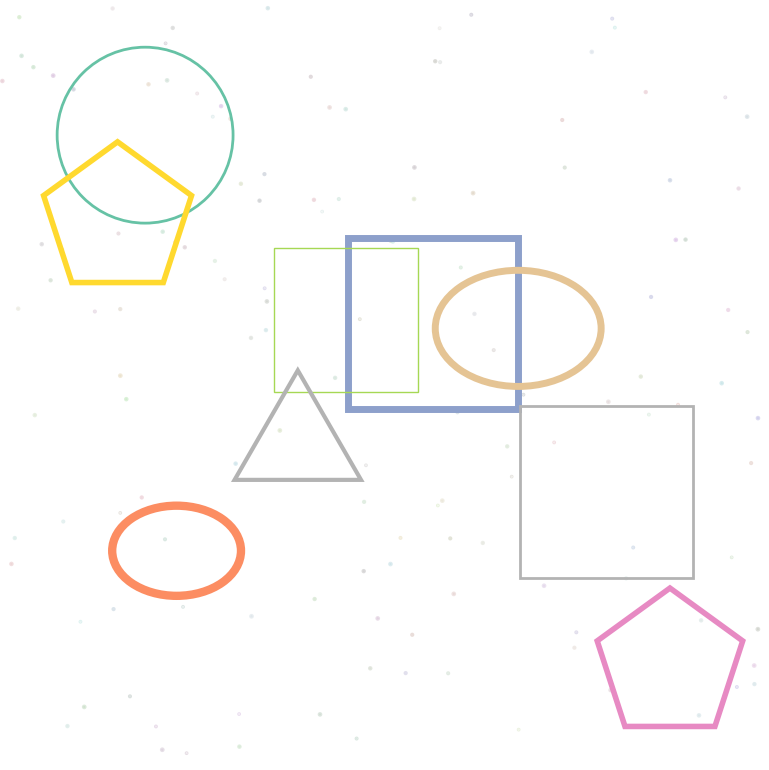[{"shape": "circle", "thickness": 1, "radius": 0.57, "center": [0.188, 0.824]}, {"shape": "oval", "thickness": 3, "radius": 0.42, "center": [0.229, 0.285]}, {"shape": "square", "thickness": 2.5, "radius": 0.55, "center": [0.562, 0.58]}, {"shape": "pentagon", "thickness": 2, "radius": 0.5, "center": [0.87, 0.137]}, {"shape": "square", "thickness": 0.5, "radius": 0.47, "center": [0.449, 0.585]}, {"shape": "pentagon", "thickness": 2, "radius": 0.51, "center": [0.153, 0.715]}, {"shape": "oval", "thickness": 2.5, "radius": 0.54, "center": [0.673, 0.574]}, {"shape": "triangle", "thickness": 1.5, "radius": 0.47, "center": [0.387, 0.424]}, {"shape": "square", "thickness": 1, "radius": 0.56, "center": [0.788, 0.361]}]